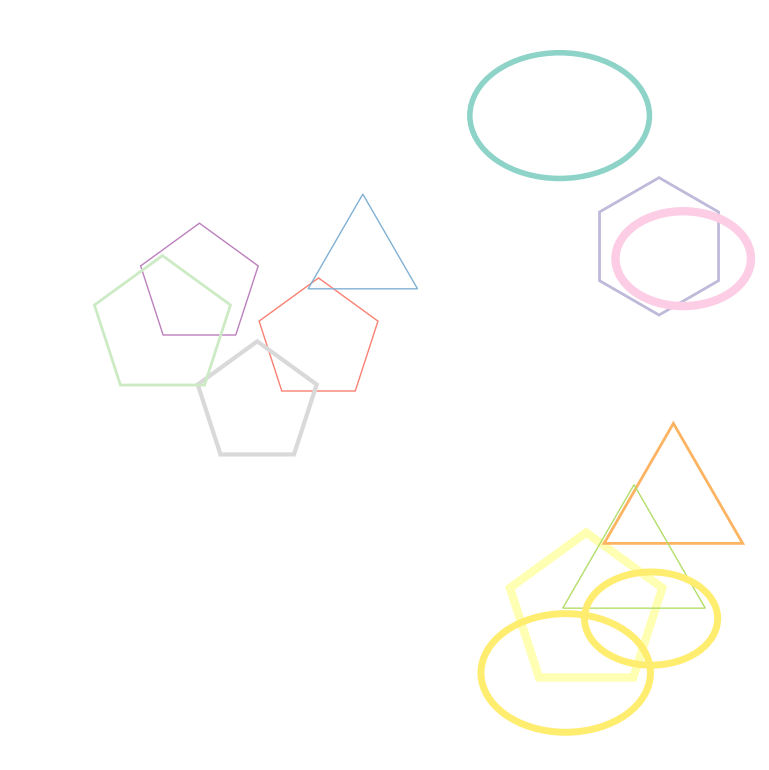[{"shape": "oval", "thickness": 2, "radius": 0.58, "center": [0.727, 0.85]}, {"shape": "pentagon", "thickness": 3, "radius": 0.52, "center": [0.761, 0.204]}, {"shape": "hexagon", "thickness": 1, "radius": 0.45, "center": [0.856, 0.68]}, {"shape": "pentagon", "thickness": 0.5, "radius": 0.41, "center": [0.414, 0.558]}, {"shape": "triangle", "thickness": 0.5, "radius": 0.41, "center": [0.471, 0.666]}, {"shape": "triangle", "thickness": 1, "radius": 0.52, "center": [0.875, 0.346]}, {"shape": "triangle", "thickness": 0.5, "radius": 0.53, "center": [0.823, 0.264]}, {"shape": "oval", "thickness": 3, "radius": 0.44, "center": [0.887, 0.664]}, {"shape": "pentagon", "thickness": 1.5, "radius": 0.41, "center": [0.334, 0.476]}, {"shape": "pentagon", "thickness": 0.5, "radius": 0.4, "center": [0.259, 0.63]}, {"shape": "pentagon", "thickness": 1, "radius": 0.46, "center": [0.211, 0.575]}, {"shape": "oval", "thickness": 2.5, "radius": 0.43, "center": [0.846, 0.197]}, {"shape": "oval", "thickness": 2.5, "radius": 0.55, "center": [0.735, 0.126]}]